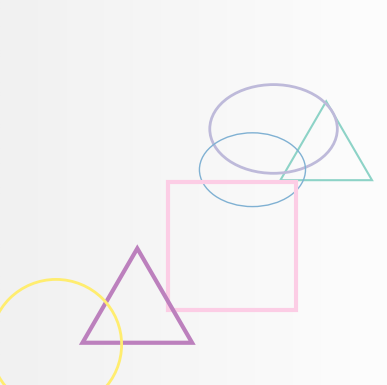[{"shape": "triangle", "thickness": 1.5, "radius": 0.68, "center": [0.842, 0.6]}, {"shape": "oval", "thickness": 2, "radius": 0.82, "center": [0.706, 0.665]}, {"shape": "oval", "thickness": 1, "radius": 0.68, "center": [0.652, 0.559]}, {"shape": "square", "thickness": 3, "radius": 0.83, "center": [0.599, 0.361]}, {"shape": "triangle", "thickness": 3, "radius": 0.82, "center": [0.354, 0.191]}, {"shape": "circle", "thickness": 2, "radius": 0.85, "center": [0.145, 0.105]}]